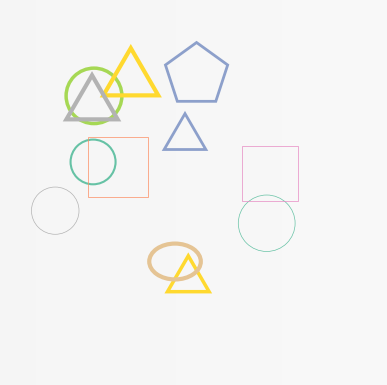[{"shape": "circle", "thickness": 0.5, "radius": 0.37, "center": [0.688, 0.42]}, {"shape": "circle", "thickness": 1.5, "radius": 0.29, "center": [0.24, 0.579]}, {"shape": "square", "thickness": 0.5, "radius": 0.39, "center": [0.304, 0.566]}, {"shape": "pentagon", "thickness": 2, "radius": 0.42, "center": [0.507, 0.805]}, {"shape": "triangle", "thickness": 2, "radius": 0.31, "center": [0.477, 0.643]}, {"shape": "square", "thickness": 0.5, "radius": 0.36, "center": [0.697, 0.549]}, {"shape": "circle", "thickness": 2.5, "radius": 0.36, "center": [0.243, 0.751]}, {"shape": "triangle", "thickness": 2.5, "radius": 0.31, "center": [0.486, 0.273]}, {"shape": "triangle", "thickness": 3, "radius": 0.41, "center": [0.338, 0.793]}, {"shape": "oval", "thickness": 3, "radius": 0.33, "center": [0.452, 0.321]}, {"shape": "circle", "thickness": 0.5, "radius": 0.31, "center": [0.143, 0.453]}, {"shape": "triangle", "thickness": 3, "radius": 0.38, "center": [0.237, 0.728]}]